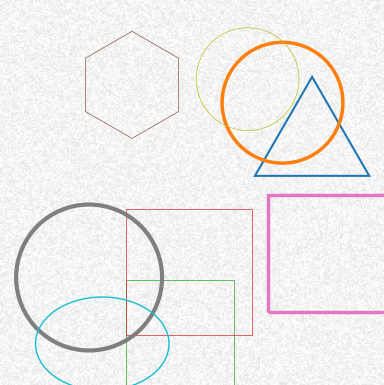[{"shape": "triangle", "thickness": 1.5, "radius": 0.86, "center": [0.811, 0.629]}, {"shape": "circle", "thickness": 2.5, "radius": 0.78, "center": [0.734, 0.733]}, {"shape": "square", "thickness": 0.5, "radius": 0.7, "center": [0.468, 0.133]}, {"shape": "square", "thickness": 0.5, "radius": 0.82, "center": [0.49, 0.293]}, {"shape": "hexagon", "thickness": 0.5, "radius": 0.7, "center": [0.343, 0.78]}, {"shape": "square", "thickness": 2.5, "radius": 0.76, "center": [0.849, 0.342]}, {"shape": "circle", "thickness": 3, "radius": 0.95, "center": [0.231, 0.279]}, {"shape": "circle", "thickness": 0.5, "radius": 0.67, "center": [0.643, 0.795]}, {"shape": "oval", "thickness": 1, "radius": 0.87, "center": [0.266, 0.107]}]